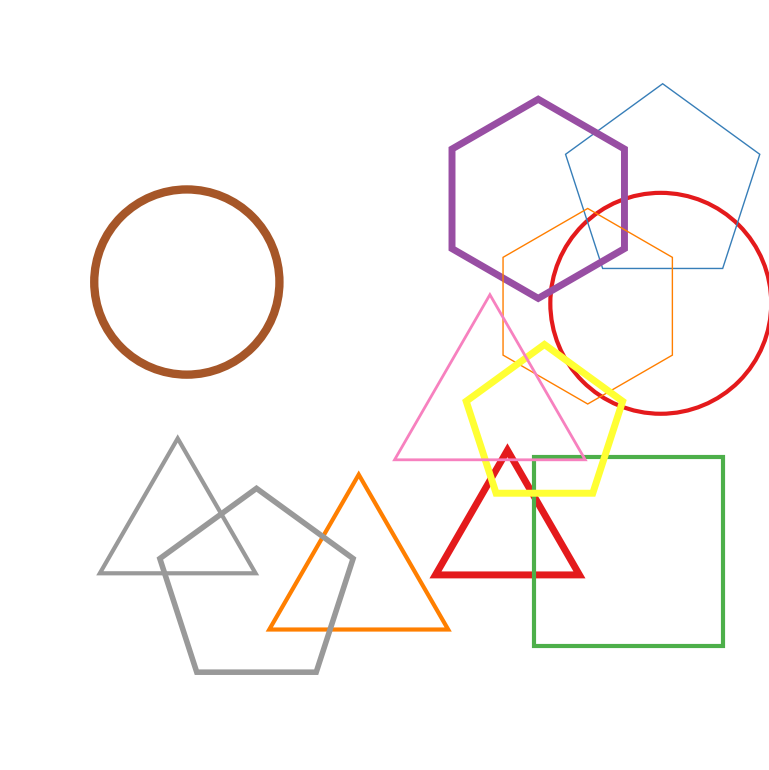[{"shape": "circle", "thickness": 1.5, "radius": 0.72, "center": [0.858, 0.606]}, {"shape": "triangle", "thickness": 2.5, "radius": 0.54, "center": [0.659, 0.307]}, {"shape": "pentagon", "thickness": 0.5, "radius": 0.66, "center": [0.861, 0.759]}, {"shape": "square", "thickness": 1.5, "radius": 0.61, "center": [0.817, 0.284]}, {"shape": "hexagon", "thickness": 2.5, "radius": 0.65, "center": [0.699, 0.742]}, {"shape": "triangle", "thickness": 1.5, "radius": 0.67, "center": [0.466, 0.25]}, {"shape": "hexagon", "thickness": 0.5, "radius": 0.63, "center": [0.763, 0.602]}, {"shape": "pentagon", "thickness": 2.5, "radius": 0.53, "center": [0.707, 0.446]}, {"shape": "circle", "thickness": 3, "radius": 0.6, "center": [0.243, 0.634]}, {"shape": "triangle", "thickness": 1, "radius": 0.71, "center": [0.636, 0.474]}, {"shape": "pentagon", "thickness": 2, "radius": 0.66, "center": [0.333, 0.234]}, {"shape": "triangle", "thickness": 1.5, "radius": 0.58, "center": [0.231, 0.314]}]